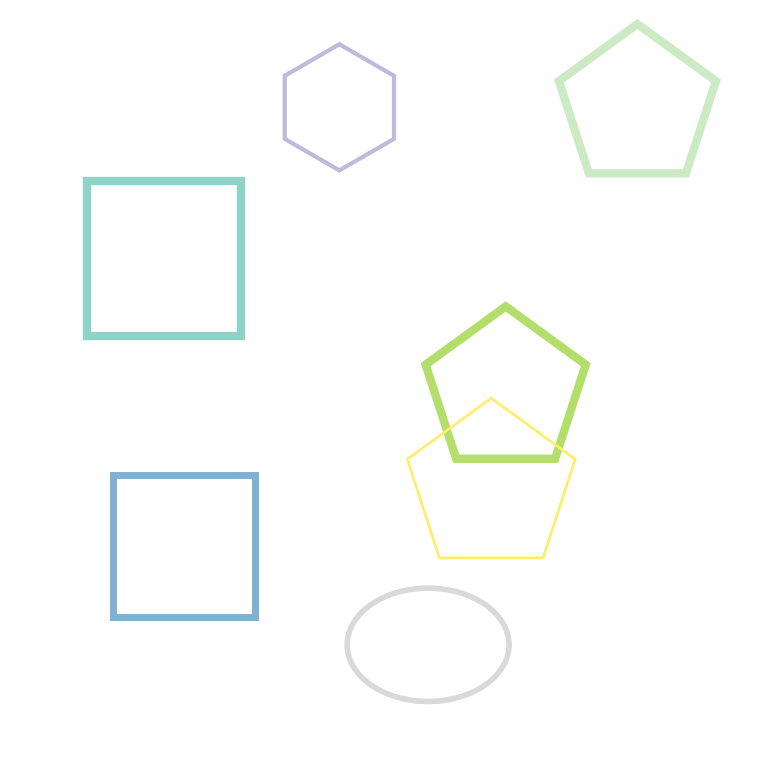[{"shape": "square", "thickness": 3, "radius": 0.5, "center": [0.213, 0.664]}, {"shape": "hexagon", "thickness": 1.5, "radius": 0.41, "center": [0.441, 0.861]}, {"shape": "square", "thickness": 2.5, "radius": 0.46, "center": [0.238, 0.291]}, {"shape": "pentagon", "thickness": 3, "radius": 0.55, "center": [0.657, 0.493]}, {"shape": "oval", "thickness": 2, "radius": 0.53, "center": [0.556, 0.163]}, {"shape": "pentagon", "thickness": 3, "radius": 0.54, "center": [0.828, 0.862]}, {"shape": "pentagon", "thickness": 1, "radius": 0.57, "center": [0.638, 0.368]}]